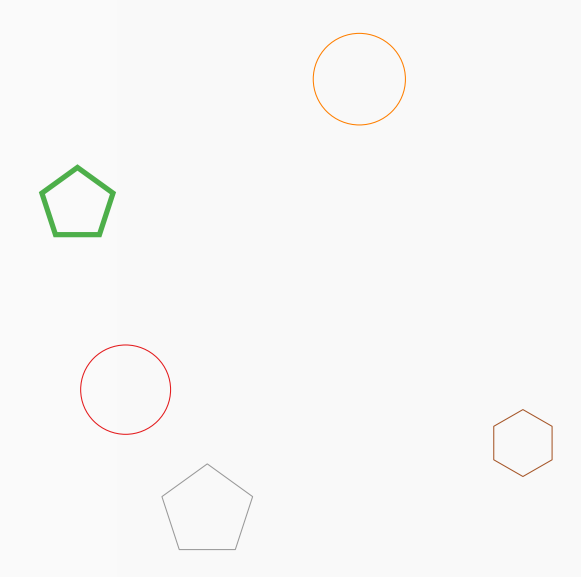[{"shape": "circle", "thickness": 0.5, "radius": 0.39, "center": [0.216, 0.324]}, {"shape": "pentagon", "thickness": 2.5, "radius": 0.32, "center": [0.133, 0.645]}, {"shape": "circle", "thickness": 0.5, "radius": 0.4, "center": [0.618, 0.862]}, {"shape": "hexagon", "thickness": 0.5, "radius": 0.29, "center": [0.9, 0.232]}, {"shape": "pentagon", "thickness": 0.5, "radius": 0.41, "center": [0.357, 0.114]}]